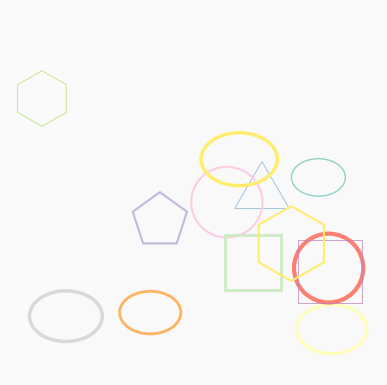[{"shape": "oval", "thickness": 1, "radius": 0.35, "center": [0.822, 0.539]}, {"shape": "oval", "thickness": 2, "radius": 0.45, "center": [0.856, 0.145]}, {"shape": "pentagon", "thickness": 1.5, "radius": 0.37, "center": [0.413, 0.427]}, {"shape": "circle", "thickness": 3, "radius": 0.45, "center": [0.848, 0.304]}, {"shape": "triangle", "thickness": 0.5, "radius": 0.41, "center": [0.676, 0.499]}, {"shape": "oval", "thickness": 2, "radius": 0.4, "center": [0.388, 0.188]}, {"shape": "hexagon", "thickness": 0.5, "radius": 0.36, "center": [0.108, 0.744]}, {"shape": "circle", "thickness": 1.5, "radius": 0.46, "center": [0.585, 0.475]}, {"shape": "oval", "thickness": 2.5, "radius": 0.47, "center": [0.17, 0.179]}, {"shape": "square", "thickness": 0.5, "radius": 0.41, "center": [0.852, 0.294]}, {"shape": "square", "thickness": 2, "radius": 0.36, "center": [0.653, 0.319]}, {"shape": "oval", "thickness": 2.5, "radius": 0.49, "center": [0.617, 0.586]}, {"shape": "hexagon", "thickness": 1.5, "radius": 0.49, "center": [0.752, 0.367]}]